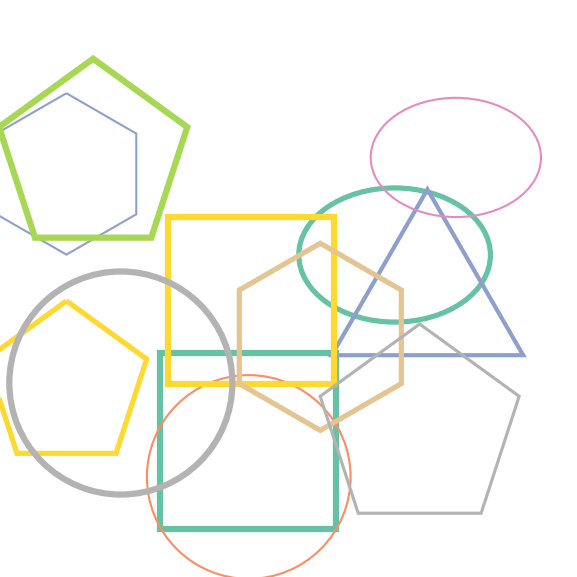[{"shape": "square", "thickness": 3, "radius": 0.76, "center": [0.429, 0.236]}, {"shape": "oval", "thickness": 2.5, "radius": 0.83, "center": [0.683, 0.558]}, {"shape": "circle", "thickness": 1, "radius": 0.88, "center": [0.431, 0.173]}, {"shape": "hexagon", "thickness": 1, "radius": 0.7, "center": [0.115, 0.698]}, {"shape": "triangle", "thickness": 2, "radius": 0.96, "center": [0.74, 0.48]}, {"shape": "oval", "thickness": 1, "radius": 0.74, "center": [0.789, 0.726]}, {"shape": "pentagon", "thickness": 3, "radius": 0.86, "center": [0.161, 0.726]}, {"shape": "square", "thickness": 3, "radius": 0.72, "center": [0.434, 0.479]}, {"shape": "pentagon", "thickness": 2.5, "radius": 0.73, "center": [0.115, 0.332]}, {"shape": "hexagon", "thickness": 2.5, "radius": 0.81, "center": [0.555, 0.416]}, {"shape": "circle", "thickness": 3, "radius": 0.97, "center": [0.209, 0.336]}, {"shape": "pentagon", "thickness": 1.5, "radius": 0.91, "center": [0.727, 0.257]}]